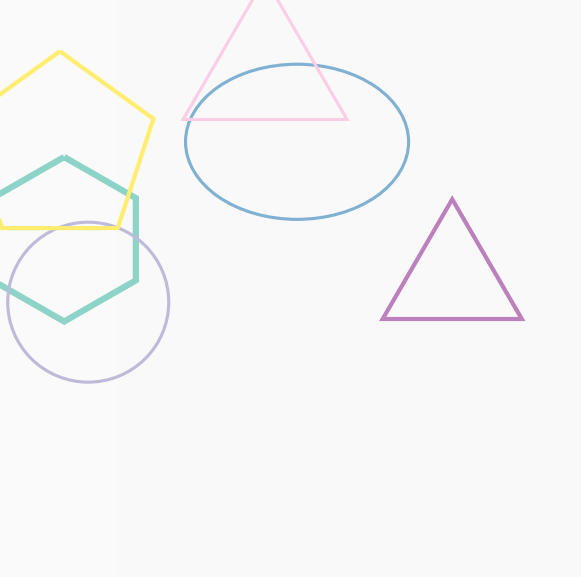[{"shape": "hexagon", "thickness": 3, "radius": 0.71, "center": [0.11, 0.585]}, {"shape": "circle", "thickness": 1.5, "radius": 0.69, "center": [0.152, 0.476]}, {"shape": "oval", "thickness": 1.5, "radius": 0.96, "center": [0.511, 0.754]}, {"shape": "triangle", "thickness": 1.5, "radius": 0.81, "center": [0.456, 0.874]}, {"shape": "triangle", "thickness": 2, "radius": 0.69, "center": [0.778, 0.516]}, {"shape": "pentagon", "thickness": 2, "radius": 0.85, "center": [0.103, 0.741]}]